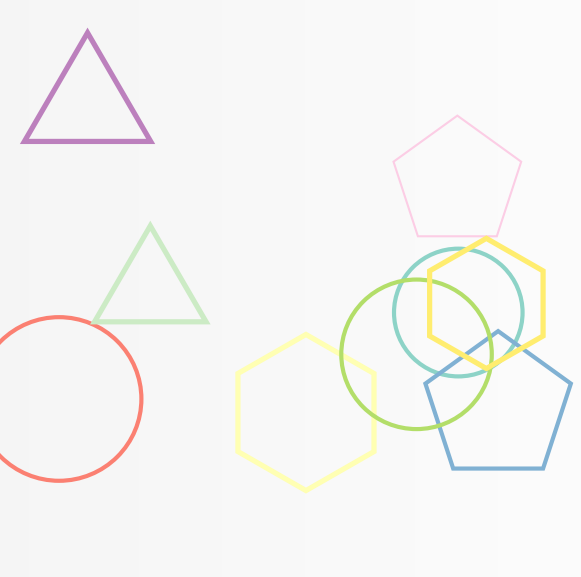[{"shape": "circle", "thickness": 2, "radius": 0.55, "center": [0.788, 0.458]}, {"shape": "hexagon", "thickness": 2.5, "radius": 0.68, "center": [0.526, 0.285]}, {"shape": "circle", "thickness": 2, "radius": 0.71, "center": [0.102, 0.308]}, {"shape": "pentagon", "thickness": 2, "radius": 0.66, "center": [0.857, 0.294]}, {"shape": "circle", "thickness": 2, "radius": 0.65, "center": [0.717, 0.386]}, {"shape": "pentagon", "thickness": 1, "radius": 0.58, "center": [0.787, 0.683]}, {"shape": "triangle", "thickness": 2.5, "radius": 0.63, "center": [0.151, 0.817]}, {"shape": "triangle", "thickness": 2.5, "radius": 0.55, "center": [0.259, 0.497]}, {"shape": "hexagon", "thickness": 2.5, "radius": 0.56, "center": [0.837, 0.474]}]